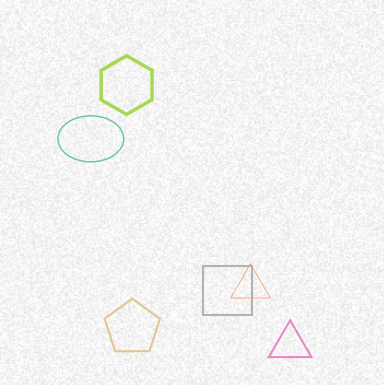[{"shape": "oval", "thickness": 1, "radius": 0.43, "center": [0.236, 0.639]}, {"shape": "triangle", "thickness": 0.5, "radius": 0.3, "center": [0.651, 0.256]}, {"shape": "triangle", "thickness": 1.5, "radius": 0.32, "center": [0.754, 0.104]}, {"shape": "hexagon", "thickness": 2.5, "radius": 0.38, "center": [0.329, 0.779]}, {"shape": "pentagon", "thickness": 1.5, "radius": 0.38, "center": [0.344, 0.149]}, {"shape": "square", "thickness": 1.5, "radius": 0.32, "center": [0.59, 0.244]}]